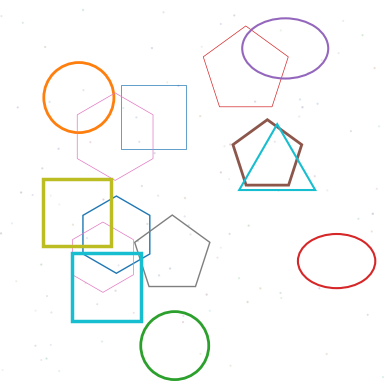[{"shape": "square", "thickness": 0.5, "radius": 0.42, "center": [0.399, 0.696]}, {"shape": "hexagon", "thickness": 1, "radius": 0.5, "center": [0.302, 0.39]}, {"shape": "circle", "thickness": 2, "radius": 0.46, "center": [0.205, 0.747]}, {"shape": "circle", "thickness": 2, "radius": 0.44, "center": [0.454, 0.102]}, {"shape": "pentagon", "thickness": 0.5, "radius": 0.58, "center": [0.638, 0.817]}, {"shape": "oval", "thickness": 1.5, "radius": 0.5, "center": [0.874, 0.322]}, {"shape": "oval", "thickness": 1.5, "radius": 0.56, "center": [0.741, 0.874]}, {"shape": "pentagon", "thickness": 2, "radius": 0.47, "center": [0.694, 0.595]}, {"shape": "hexagon", "thickness": 0.5, "radius": 0.57, "center": [0.299, 0.645]}, {"shape": "hexagon", "thickness": 0.5, "radius": 0.46, "center": [0.267, 0.332]}, {"shape": "pentagon", "thickness": 1, "radius": 0.51, "center": [0.447, 0.339]}, {"shape": "square", "thickness": 2.5, "radius": 0.44, "center": [0.2, 0.449]}, {"shape": "triangle", "thickness": 1.5, "radius": 0.57, "center": [0.72, 0.563]}, {"shape": "square", "thickness": 2.5, "radius": 0.44, "center": [0.277, 0.255]}]